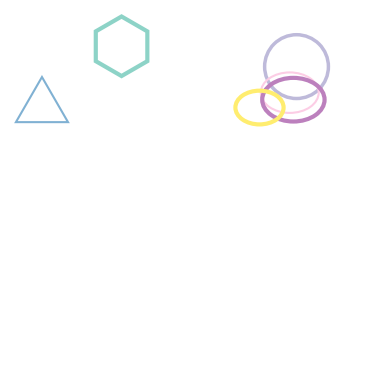[{"shape": "hexagon", "thickness": 3, "radius": 0.39, "center": [0.316, 0.88]}, {"shape": "circle", "thickness": 2.5, "radius": 0.41, "center": [0.77, 0.827]}, {"shape": "triangle", "thickness": 1.5, "radius": 0.39, "center": [0.109, 0.722]}, {"shape": "oval", "thickness": 1.5, "radius": 0.38, "center": [0.753, 0.759]}, {"shape": "oval", "thickness": 3, "radius": 0.4, "center": [0.762, 0.741]}, {"shape": "oval", "thickness": 3, "radius": 0.31, "center": [0.674, 0.721]}]